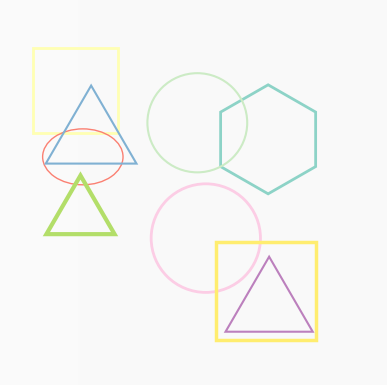[{"shape": "hexagon", "thickness": 2, "radius": 0.71, "center": [0.692, 0.638]}, {"shape": "square", "thickness": 2, "radius": 0.55, "center": [0.195, 0.765]}, {"shape": "oval", "thickness": 1, "radius": 0.52, "center": [0.214, 0.593]}, {"shape": "triangle", "thickness": 1.5, "radius": 0.68, "center": [0.235, 0.643]}, {"shape": "triangle", "thickness": 3, "radius": 0.51, "center": [0.208, 0.443]}, {"shape": "circle", "thickness": 2, "radius": 0.71, "center": [0.531, 0.382]}, {"shape": "triangle", "thickness": 1.5, "radius": 0.65, "center": [0.695, 0.203]}, {"shape": "circle", "thickness": 1.5, "radius": 0.64, "center": [0.509, 0.681]}, {"shape": "square", "thickness": 2.5, "radius": 0.64, "center": [0.687, 0.244]}]